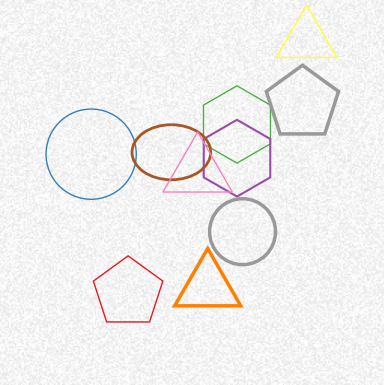[{"shape": "pentagon", "thickness": 1, "radius": 0.47, "center": [0.333, 0.241]}, {"shape": "circle", "thickness": 1, "radius": 0.59, "center": [0.237, 0.6]}, {"shape": "hexagon", "thickness": 1, "radius": 0.5, "center": [0.616, 0.677]}, {"shape": "hexagon", "thickness": 1.5, "radius": 0.5, "center": [0.616, 0.589]}, {"shape": "triangle", "thickness": 2.5, "radius": 0.5, "center": [0.539, 0.255]}, {"shape": "triangle", "thickness": 1, "radius": 0.45, "center": [0.797, 0.896]}, {"shape": "oval", "thickness": 2, "radius": 0.51, "center": [0.445, 0.605]}, {"shape": "triangle", "thickness": 1, "radius": 0.52, "center": [0.513, 0.553]}, {"shape": "pentagon", "thickness": 2.5, "radius": 0.49, "center": [0.786, 0.732]}, {"shape": "circle", "thickness": 2.5, "radius": 0.43, "center": [0.63, 0.398]}]